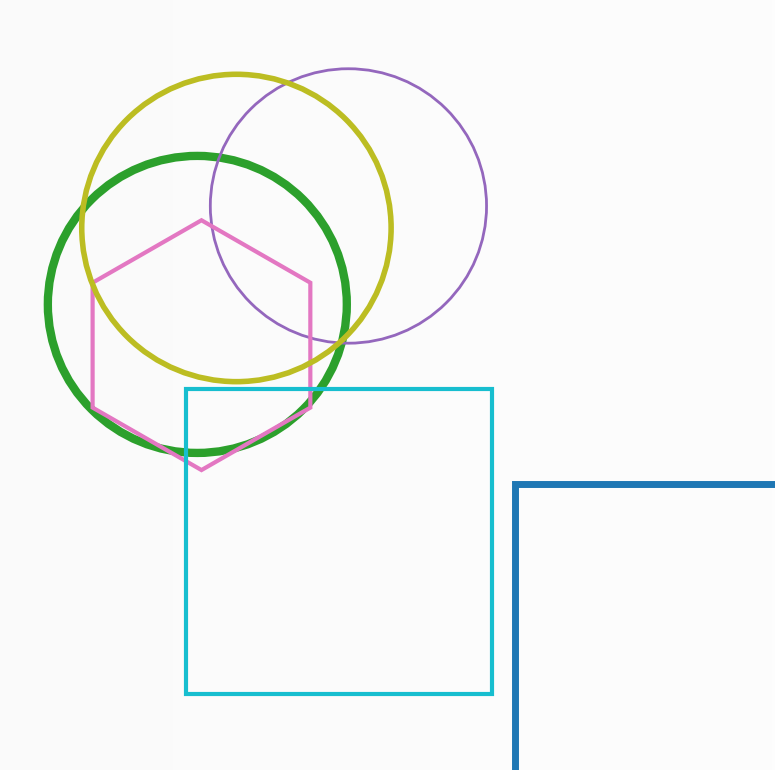[{"shape": "square", "thickness": 2.5, "radius": 0.97, "center": [0.858, 0.178]}, {"shape": "circle", "thickness": 3, "radius": 0.96, "center": [0.255, 0.605]}, {"shape": "circle", "thickness": 1, "radius": 0.89, "center": [0.45, 0.733]}, {"shape": "hexagon", "thickness": 1.5, "radius": 0.81, "center": [0.26, 0.552]}, {"shape": "circle", "thickness": 2, "radius": 1.0, "center": [0.305, 0.704]}, {"shape": "square", "thickness": 1.5, "radius": 0.99, "center": [0.437, 0.296]}]